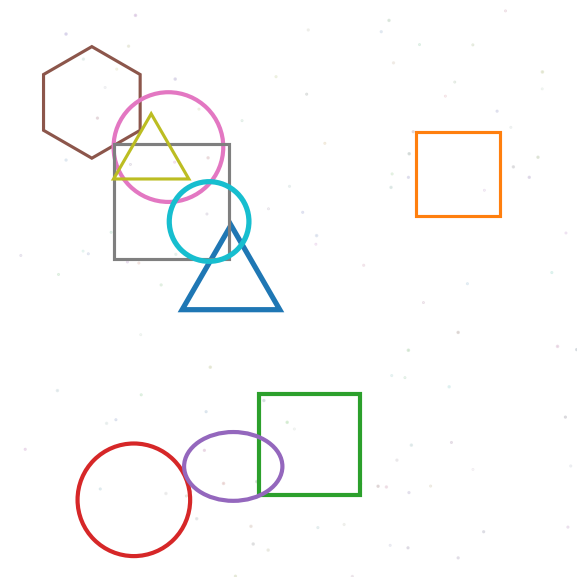[{"shape": "triangle", "thickness": 2.5, "radius": 0.49, "center": [0.4, 0.512]}, {"shape": "square", "thickness": 1.5, "radius": 0.36, "center": [0.793, 0.698]}, {"shape": "square", "thickness": 2, "radius": 0.44, "center": [0.536, 0.23]}, {"shape": "circle", "thickness": 2, "radius": 0.49, "center": [0.232, 0.134]}, {"shape": "oval", "thickness": 2, "radius": 0.43, "center": [0.404, 0.191]}, {"shape": "hexagon", "thickness": 1.5, "radius": 0.48, "center": [0.159, 0.822]}, {"shape": "circle", "thickness": 2, "radius": 0.47, "center": [0.292, 0.744]}, {"shape": "square", "thickness": 1.5, "radius": 0.5, "center": [0.297, 0.65]}, {"shape": "triangle", "thickness": 1.5, "radius": 0.38, "center": [0.262, 0.727]}, {"shape": "circle", "thickness": 2.5, "radius": 0.34, "center": [0.362, 0.616]}]